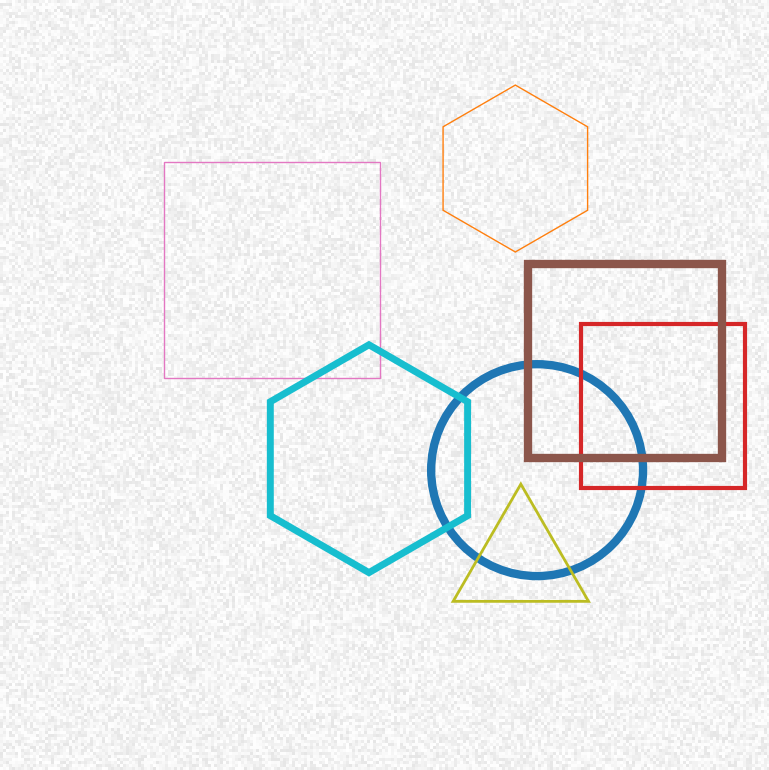[{"shape": "circle", "thickness": 3, "radius": 0.69, "center": [0.698, 0.389]}, {"shape": "hexagon", "thickness": 0.5, "radius": 0.54, "center": [0.669, 0.781]}, {"shape": "square", "thickness": 1.5, "radius": 0.53, "center": [0.861, 0.473]}, {"shape": "square", "thickness": 3, "radius": 0.63, "center": [0.812, 0.531]}, {"shape": "square", "thickness": 0.5, "radius": 0.7, "center": [0.353, 0.649]}, {"shape": "triangle", "thickness": 1, "radius": 0.51, "center": [0.676, 0.27]}, {"shape": "hexagon", "thickness": 2.5, "radius": 0.74, "center": [0.479, 0.404]}]